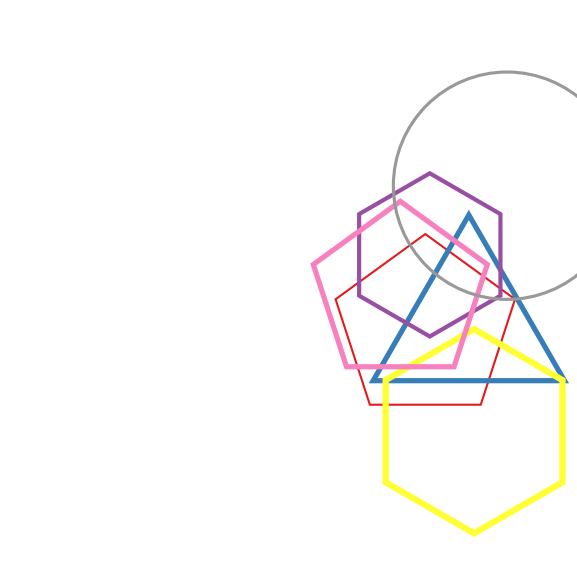[{"shape": "pentagon", "thickness": 1, "radius": 0.82, "center": [0.736, 0.431]}, {"shape": "triangle", "thickness": 2.5, "radius": 0.96, "center": [0.812, 0.436]}, {"shape": "hexagon", "thickness": 2, "radius": 0.71, "center": [0.744, 0.558]}, {"shape": "hexagon", "thickness": 3, "radius": 0.88, "center": [0.821, 0.252]}, {"shape": "pentagon", "thickness": 2.5, "radius": 0.79, "center": [0.693, 0.492]}, {"shape": "circle", "thickness": 1.5, "radius": 0.98, "center": [0.878, 0.678]}]